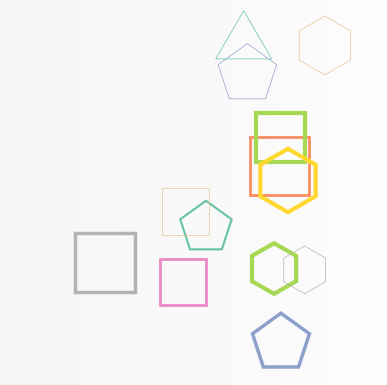[{"shape": "pentagon", "thickness": 1.5, "radius": 0.35, "center": [0.531, 0.409]}, {"shape": "triangle", "thickness": 0.5, "radius": 0.42, "center": [0.629, 0.889]}, {"shape": "square", "thickness": 2, "radius": 0.38, "center": [0.722, 0.568]}, {"shape": "pentagon", "thickness": 0.5, "radius": 0.4, "center": [0.638, 0.807]}, {"shape": "pentagon", "thickness": 2.5, "radius": 0.39, "center": [0.725, 0.109]}, {"shape": "square", "thickness": 2, "radius": 0.29, "center": [0.472, 0.268]}, {"shape": "hexagon", "thickness": 3, "radius": 0.33, "center": [0.707, 0.303]}, {"shape": "square", "thickness": 3, "radius": 0.31, "center": [0.723, 0.643]}, {"shape": "hexagon", "thickness": 3, "radius": 0.41, "center": [0.743, 0.531]}, {"shape": "hexagon", "thickness": 0.5, "radius": 0.38, "center": [0.838, 0.882]}, {"shape": "square", "thickness": 0.5, "radius": 0.3, "center": [0.479, 0.45]}, {"shape": "square", "thickness": 2.5, "radius": 0.39, "center": [0.27, 0.318]}, {"shape": "hexagon", "thickness": 0.5, "radius": 0.31, "center": [0.786, 0.299]}]